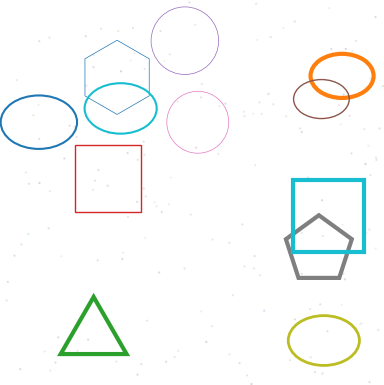[{"shape": "oval", "thickness": 1.5, "radius": 0.5, "center": [0.101, 0.683]}, {"shape": "hexagon", "thickness": 0.5, "radius": 0.48, "center": [0.304, 0.799]}, {"shape": "oval", "thickness": 3, "radius": 0.41, "center": [0.889, 0.803]}, {"shape": "triangle", "thickness": 3, "radius": 0.49, "center": [0.243, 0.13]}, {"shape": "square", "thickness": 1, "radius": 0.43, "center": [0.281, 0.536]}, {"shape": "circle", "thickness": 0.5, "radius": 0.44, "center": [0.48, 0.894]}, {"shape": "oval", "thickness": 1, "radius": 0.36, "center": [0.835, 0.743]}, {"shape": "circle", "thickness": 0.5, "radius": 0.4, "center": [0.514, 0.683]}, {"shape": "pentagon", "thickness": 3, "radius": 0.45, "center": [0.828, 0.351]}, {"shape": "oval", "thickness": 2, "radius": 0.46, "center": [0.841, 0.116]}, {"shape": "square", "thickness": 3, "radius": 0.47, "center": [0.853, 0.44]}, {"shape": "oval", "thickness": 1.5, "radius": 0.47, "center": [0.313, 0.718]}]